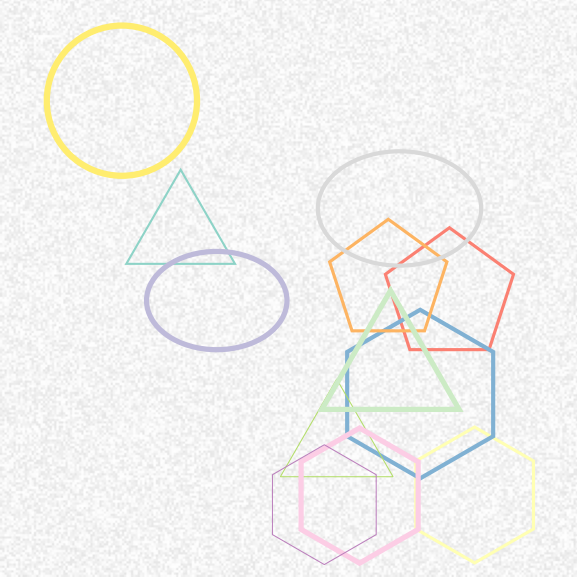[{"shape": "triangle", "thickness": 1, "radius": 0.54, "center": [0.313, 0.597]}, {"shape": "hexagon", "thickness": 1.5, "radius": 0.59, "center": [0.822, 0.142]}, {"shape": "oval", "thickness": 2.5, "radius": 0.61, "center": [0.375, 0.479]}, {"shape": "pentagon", "thickness": 1.5, "radius": 0.58, "center": [0.778, 0.488]}, {"shape": "hexagon", "thickness": 2, "radius": 0.73, "center": [0.728, 0.317]}, {"shape": "pentagon", "thickness": 1.5, "radius": 0.53, "center": [0.672, 0.513]}, {"shape": "triangle", "thickness": 0.5, "radius": 0.56, "center": [0.583, 0.23]}, {"shape": "hexagon", "thickness": 2.5, "radius": 0.59, "center": [0.623, 0.141]}, {"shape": "oval", "thickness": 2, "radius": 0.71, "center": [0.692, 0.638]}, {"shape": "hexagon", "thickness": 0.5, "radius": 0.52, "center": [0.562, 0.125]}, {"shape": "triangle", "thickness": 2.5, "radius": 0.69, "center": [0.676, 0.359]}, {"shape": "circle", "thickness": 3, "radius": 0.65, "center": [0.211, 0.825]}]